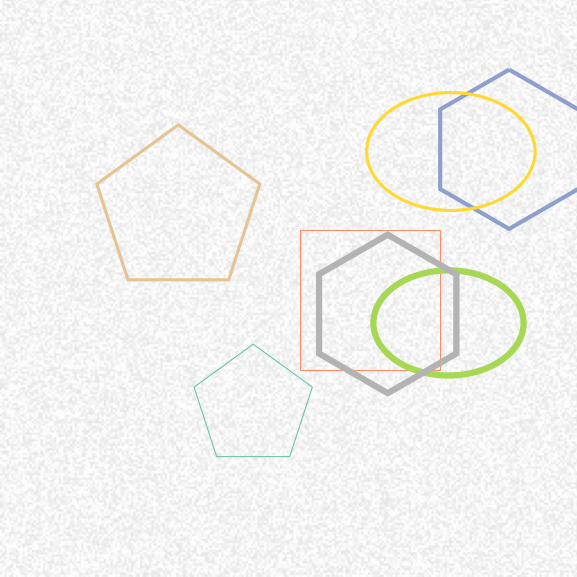[{"shape": "pentagon", "thickness": 0.5, "radius": 0.54, "center": [0.438, 0.296]}, {"shape": "square", "thickness": 0.5, "radius": 0.61, "center": [0.641, 0.48]}, {"shape": "hexagon", "thickness": 2, "radius": 0.69, "center": [0.882, 0.741]}, {"shape": "oval", "thickness": 3, "radius": 0.65, "center": [0.777, 0.44]}, {"shape": "oval", "thickness": 1.5, "radius": 0.73, "center": [0.781, 0.737]}, {"shape": "pentagon", "thickness": 1.5, "radius": 0.74, "center": [0.309, 0.635]}, {"shape": "hexagon", "thickness": 3, "radius": 0.69, "center": [0.671, 0.456]}]